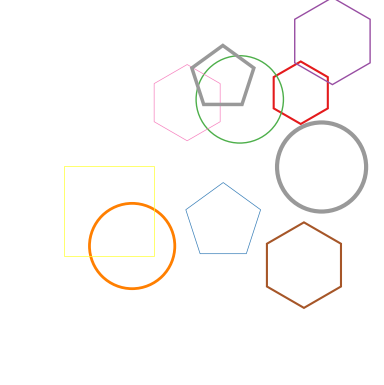[{"shape": "hexagon", "thickness": 1.5, "radius": 0.41, "center": [0.781, 0.759]}, {"shape": "pentagon", "thickness": 0.5, "radius": 0.51, "center": [0.58, 0.424]}, {"shape": "circle", "thickness": 1, "radius": 0.57, "center": [0.623, 0.742]}, {"shape": "hexagon", "thickness": 1, "radius": 0.57, "center": [0.863, 0.893]}, {"shape": "circle", "thickness": 2, "radius": 0.55, "center": [0.343, 0.361]}, {"shape": "square", "thickness": 0.5, "radius": 0.59, "center": [0.282, 0.451]}, {"shape": "hexagon", "thickness": 1.5, "radius": 0.56, "center": [0.789, 0.311]}, {"shape": "hexagon", "thickness": 0.5, "radius": 0.5, "center": [0.486, 0.733]}, {"shape": "pentagon", "thickness": 2.5, "radius": 0.42, "center": [0.579, 0.797]}, {"shape": "circle", "thickness": 3, "radius": 0.58, "center": [0.835, 0.566]}]